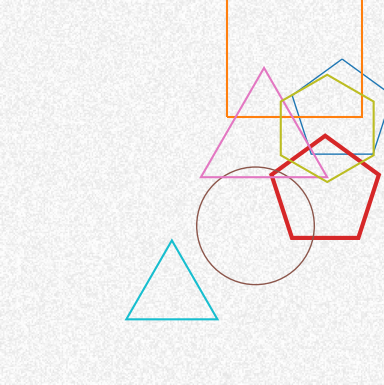[{"shape": "pentagon", "thickness": 1, "radius": 0.68, "center": [0.889, 0.71]}, {"shape": "square", "thickness": 1.5, "radius": 0.88, "center": [0.766, 0.871]}, {"shape": "pentagon", "thickness": 3, "radius": 0.73, "center": [0.845, 0.501]}, {"shape": "circle", "thickness": 1, "radius": 0.76, "center": [0.664, 0.413]}, {"shape": "triangle", "thickness": 1.5, "radius": 0.95, "center": [0.686, 0.634]}, {"shape": "hexagon", "thickness": 1.5, "radius": 0.7, "center": [0.85, 0.667]}, {"shape": "triangle", "thickness": 1.5, "radius": 0.68, "center": [0.446, 0.239]}]